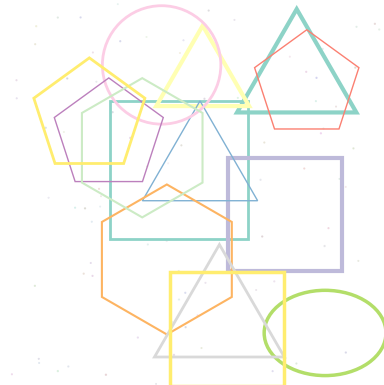[{"shape": "square", "thickness": 2, "radius": 0.9, "center": [0.465, 0.558]}, {"shape": "triangle", "thickness": 3, "radius": 0.89, "center": [0.771, 0.797]}, {"shape": "triangle", "thickness": 3, "radius": 0.7, "center": [0.526, 0.794]}, {"shape": "square", "thickness": 3, "radius": 0.74, "center": [0.74, 0.443]}, {"shape": "pentagon", "thickness": 1, "radius": 0.71, "center": [0.797, 0.78]}, {"shape": "triangle", "thickness": 1, "radius": 0.86, "center": [0.52, 0.565]}, {"shape": "hexagon", "thickness": 1.5, "radius": 0.97, "center": [0.433, 0.326]}, {"shape": "oval", "thickness": 2.5, "radius": 0.79, "center": [0.844, 0.135]}, {"shape": "circle", "thickness": 2, "radius": 0.77, "center": [0.42, 0.831]}, {"shape": "triangle", "thickness": 2, "radius": 0.97, "center": [0.57, 0.17]}, {"shape": "pentagon", "thickness": 1, "radius": 0.74, "center": [0.283, 0.649]}, {"shape": "hexagon", "thickness": 1.5, "radius": 0.9, "center": [0.369, 0.616]}, {"shape": "pentagon", "thickness": 2, "radius": 0.76, "center": [0.232, 0.698]}, {"shape": "square", "thickness": 2.5, "radius": 0.74, "center": [0.589, 0.146]}]